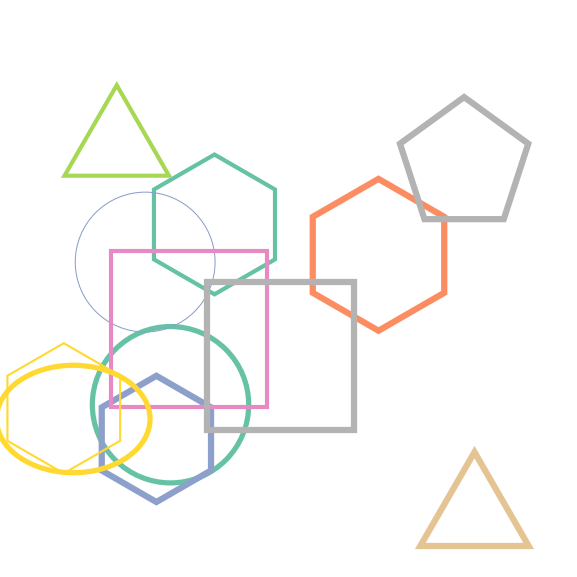[{"shape": "hexagon", "thickness": 2, "radius": 0.61, "center": [0.371, 0.611]}, {"shape": "circle", "thickness": 2.5, "radius": 0.68, "center": [0.295, 0.298]}, {"shape": "hexagon", "thickness": 3, "radius": 0.66, "center": [0.655, 0.558]}, {"shape": "hexagon", "thickness": 3, "radius": 0.55, "center": [0.271, 0.239]}, {"shape": "circle", "thickness": 0.5, "radius": 0.61, "center": [0.251, 0.545]}, {"shape": "square", "thickness": 2, "radius": 0.68, "center": [0.328, 0.429]}, {"shape": "triangle", "thickness": 2, "radius": 0.52, "center": [0.202, 0.747]}, {"shape": "oval", "thickness": 2.5, "radius": 0.66, "center": [0.127, 0.274]}, {"shape": "hexagon", "thickness": 1, "radius": 0.56, "center": [0.11, 0.292]}, {"shape": "triangle", "thickness": 3, "radius": 0.54, "center": [0.822, 0.108]}, {"shape": "square", "thickness": 3, "radius": 0.64, "center": [0.486, 0.383]}, {"shape": "pentagon", "thickness": 3, "radius": 0.58, "center": [0.804, 0.714]}]